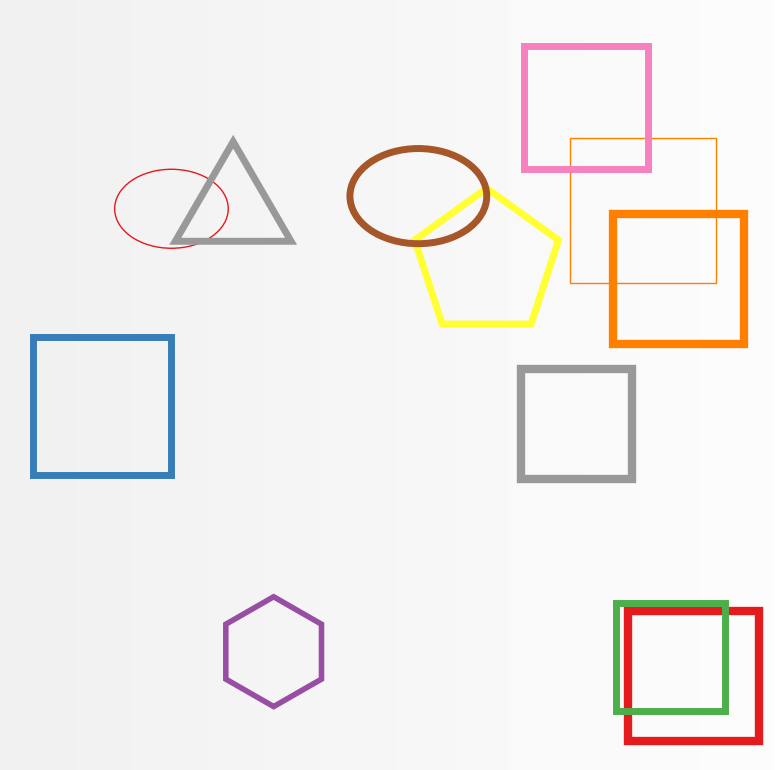[{"shape": "oval", "thickness": 0.5, "radius": 0.37, "center": [0.221, 0.729]}, {"shape": "square", "thickness": 3, "radius": 0.42, "center": [0.895, 0.123]}, {"shape": "square", "thickness": 2.5, "radius": 0.45, "center": [0.132, 0.473]}, {"shape": "square", "thickness": 2.5, "radius": 0.35, "center": [0.866, 0.147]}, {"shape": "hexagon", "thickness": 2, "radius": 0.36, "center": [0.353, 0.154]}, {"shape": "square", "thickness": 0.5, "radius": 0.47, "center": [0.83, 0.727]}, {"shape": "square", "thickness": 3, "radius": 0.42, "center": [0.876, 0.638]}, {"shape": "pentagon", "thickness": 2.5, "radius": 0.49, "center": [0.628, 0.658]}, {"shape": "oval", "thickness": 2.5, "radius": 0.44, "center": [0.54, 0.745]}, {"shape": "square", "thickness": 2.5, "radius": 0.4, "center": [0.756, 0.86]}, {"shape": "square", "thickness": 3, "radius": 0.36, "center": [0.744, 0.45]}, {"shape": "triangle", "thickness": 2.5, "radius": 0.43, "center": [0.301, 0.73]}]